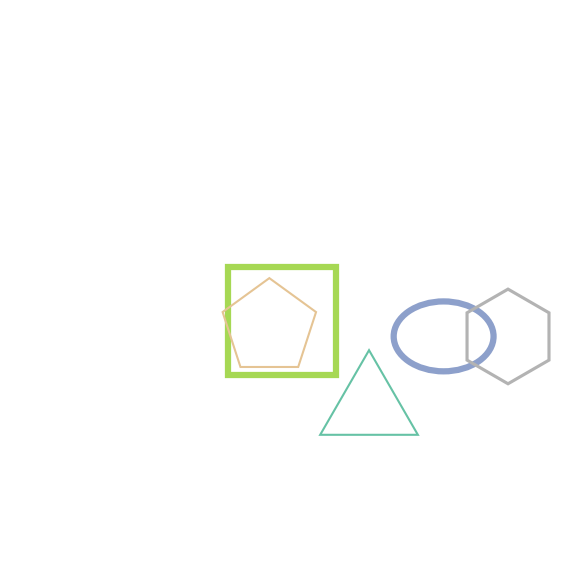[{"shape": "triangle", "thickness": 1, "radius": 0.49, "center": [0.639, 0.295]}, {"shape": "oval", "thickness": 3, "radius": 0.43, "center": [0.768, 0.417]}, {"shape": "square", "thickness": 3, "radius": 0.47, "center": [0.489, 0.443]}, {"shape": "pentagon", "thickness": 1, "radius": 0.43, "center": [0.466, 0.432]}, {"shape": "hexagon", "thickness": 1.5, "radius": 0.41, "center": [0.88, 0.417]}]